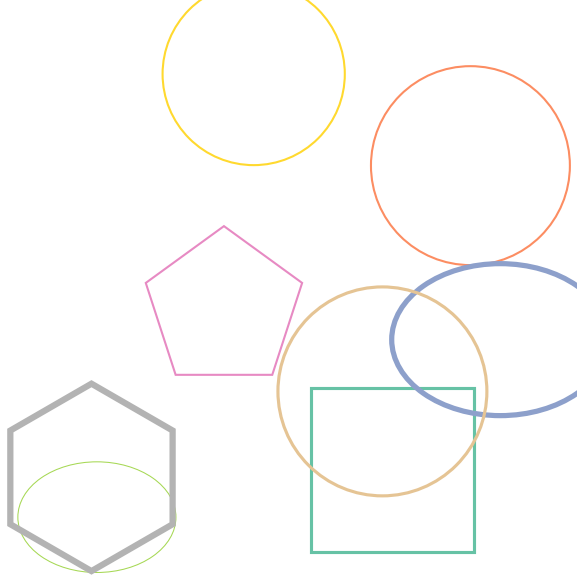[{"shape": "square", "thickness": 1.5, "radius": 0.71, "center": [0.68, 0.186]}, {"shape": "circle", "thickness": 1, "radius": 0.86, "center": [0.815, 0.712]}, {"shape": "oval", "thickness": 2.5, "radius": 0.94, "center": [0.866, 0.411]}, {"shape": "pentagon", "thickness": 1, "radius": 0.71, "center": [0.388, 0.465]}, {"shape": "oval", "thickness": 0.5, "radius": 0.68, "center": [0.168, 0.104]}, {"shape": "circle", "thickness": 1, "radius": 0.79, "center": [0.439, 0.871]}, {"shape": "circle", "thickness": 1.5, "radius": 0.9, "center": [0.662, 0.321]}, {"shape": "hexagon", "thickness": 3, "radius": 0.81, "center": [0.158, 0.172]}]